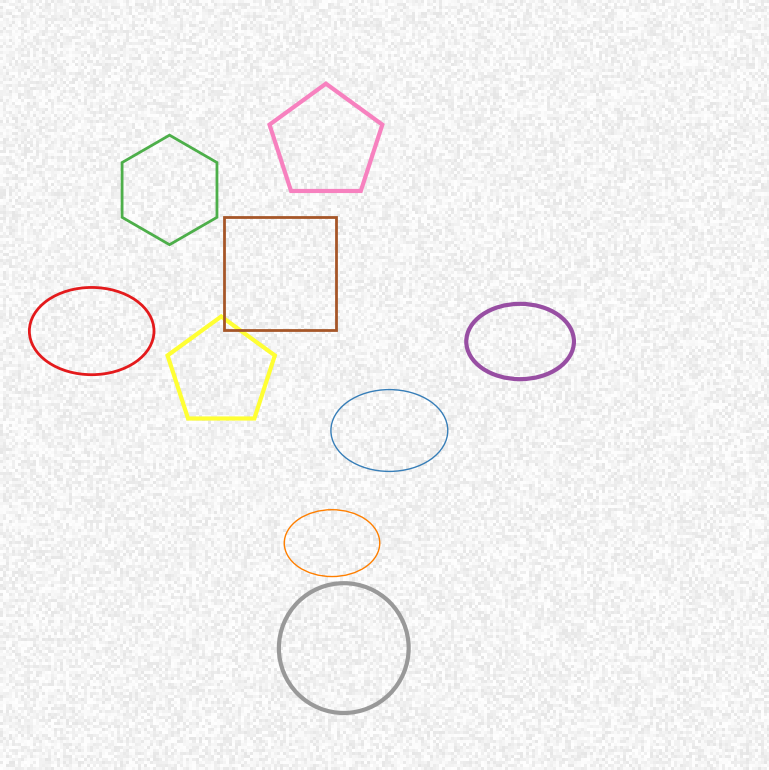[{"shape": "oval", "thickness": 1, "radius": 0.4, "center": [0.119, 0.57]}, {"shape": "oval", "thickness": 0.5, "radius": 0.38, "center": [0.506, 0.441]}, {"shape": "hexagon", "thickness": 1, "radius": 0.36, "center": [0.22, 0.753]}, {"shape": "oval", "thickness": 1.5, "radius": 0.35, "center": [0.675, 0.556]}, {"shape": "oval", "thickness": 0.5, "radius": 0.31, "center": [0.431, 0.295]}, {"shape": "pentagon", "thickness": 1.5, "radius": 0.37, "center": [0.287, 0.516]}, {"shape": "square", "thickness": 1, "radius": 0.37, "center": [0.363, 0.645]}, {"shape": "pentagon", "thickness": 1.5, "radius": 0.39, "center": [0.423, 0.814]}, {"shape": "circle", "thickness": 1.5, "radius": 0.42, "center": [0.446, 0.158]}]